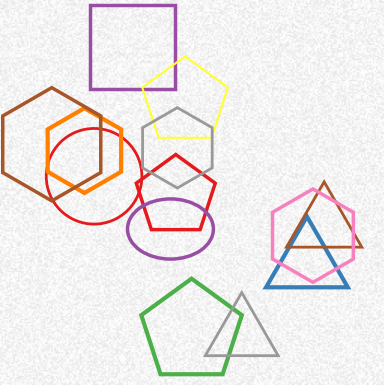[{"shape": "circle", "thickness": 2, "radius": 0.62, "center": [0.244, 0.542]}, {"shape": "pentagon", "thickness": 2.5, "radius": 0.54, "center": [0.457, 0.491]}, {"shape": "triangle", "thickness": 3, "radius": 0.61, "center": [0.797, 0.315]}, {"shape": "pentagon", "thickness": 3, "radius": 0.69, "center": [0.498, 0.139]}, {"shape": "square", "thickness": 2.5, "radius": 0.55, "center": [0.345, 0.878]}, {"shape": "oval", "thickness": 2.5, "radius": 0.56, "center": [0.443, 0.405]}, {"shape": "hexagon", "thickness": 3, "radius": 0.55, "center": [0.219, 0.609]}, {"shape": "pentagon", "thickness": 1.5, "radius": 0.58, "center": [0.481, 0.737]}, {"shape": "triangle", "thickness": 2, "radius": 0.57, "center": [0.842, 0.415]}, {"shape": "hexagon", "thickness": 2.5, "radius": 0.74, "center": [0.134, 0.625]}, {"shape": "hexagon", "thickness": 2.5, "radius": 0.61, "center": [0.813, 0.388]}, {"shape": "hexagon", "thickness": 2, "radius": 0.52, "center": [0.461, 0.616]}, {"shape": "triangle", "thickness": 2, "radius": 0.55, "center": [0.628, 0.131]}]